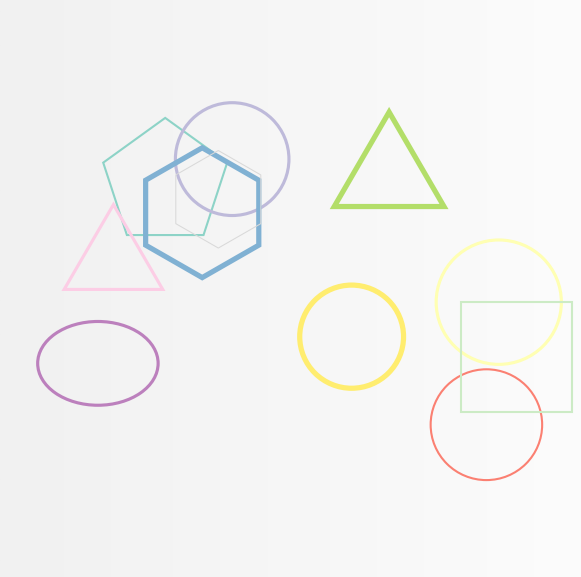[{"shape": "pentagon", "thickness": 1, "radius": 0.56, "center": [0.284, 0.683]}, {"shape": "circle", "thickness": 1.5, "radius": 0.54, "center": [0.858, 0.476]}, {"shape": "circle", "thickness": 1.5, "radius": 0.49, "center": [0.399, 0.724]}, {"shape": "circle", "thickness": 1, "radius": 0.48, "center": [0.837, 0.264]}, {"shape": "hexagon", "thickness": 2.5, "radius": 0.56, "center": [0.348, 0.631]}, {"shape": "triangle", "thickness": 2.5, "radius": 0.55, "center": [0.669, 0.696]}, {"shape": "triangle", "thickness": 1.5, "radius": 0.49, "center": [0.195, 0.547]}, {"shape": "hexagon", "thickness": 0.5, "radius": 0.42, "center": [0.376, 0.654]}, {"shape": "oval", "thickness": 1.5, "radius": 0.52, "center": [0.168, 0.37]}, {"shape": "square", "thickness": 1, "radius": 0.48, "center": [0.889, 0.381]}, {"shape": "circle", "thickness": 2.5, "radius": 0.45, "center": [0.605, 0.416]}]